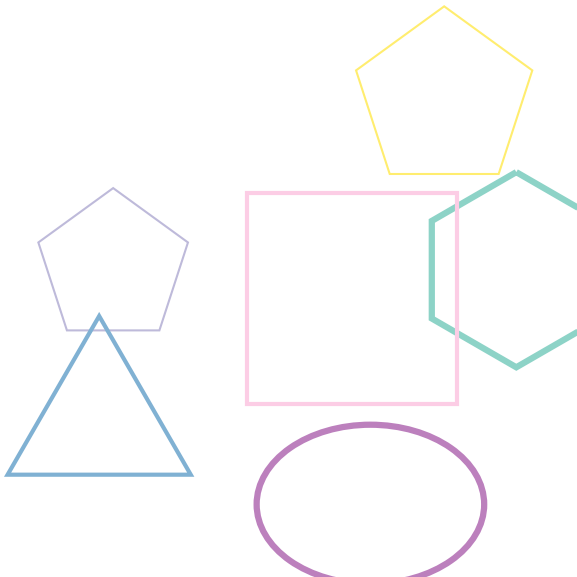[{"shape": "hexagon", "thickness": 3, "radius": 0.84, "center": [0.894, 0.532]}, {"shape": "pentagon", "thickness": 1, "radius": 0.68, "center": [0.196, 0.537]}, {"shape": "triangle", "thickness": 2, "radius": 0.92, "center": [0.172, 0.269]}, {"shape": "square", "thickness": 2, "radius": 0.91, "center": [0.609, 0.482]}, {"shape": "oval", "thickness": 3, "radius": 0.98, "center": [0.641, 0.126]}, {"shape": "pentagon", "thickness": 1, "radius": 0.8, "center": [0.769, 0.828]}]